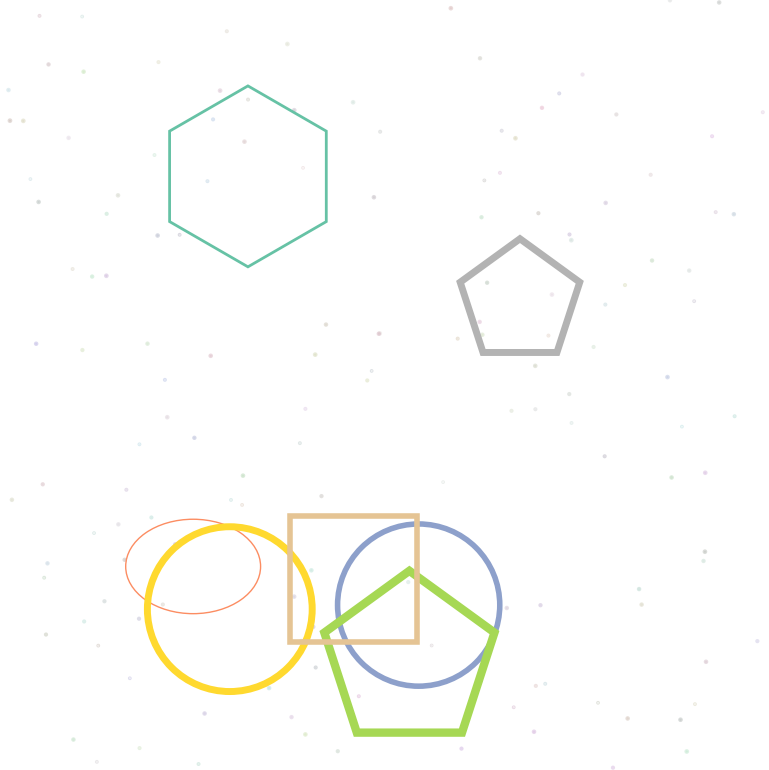[{"shape": "hexagon", "thickness": 1, "radius": 0.59, "center": [0.322, 0.771]}, {"shape": "oval", "thickness": 0.5, "radius": 0.44, "center": [0.251, 0.264]}, {"shape": "circle", "thickness": 2, "radius": 0.53, "center": [0.544, 0.214]}, {"shape": "pentagon", "thickness": 3, "radius": 0.58, "center": [0.532, 0.143]}, {"shape": "circle", "thickness": 2.5, "radius": 0.54, "center": [0.298, 0.209]}, {"shape": "square", "thickness": 2, "radius": 0.41, "center": [0.459, 0.248]}, {"shape": "pentagon", "thickness": 2.5, "radius": 0.41, "center": [0.675, 0.608]}]